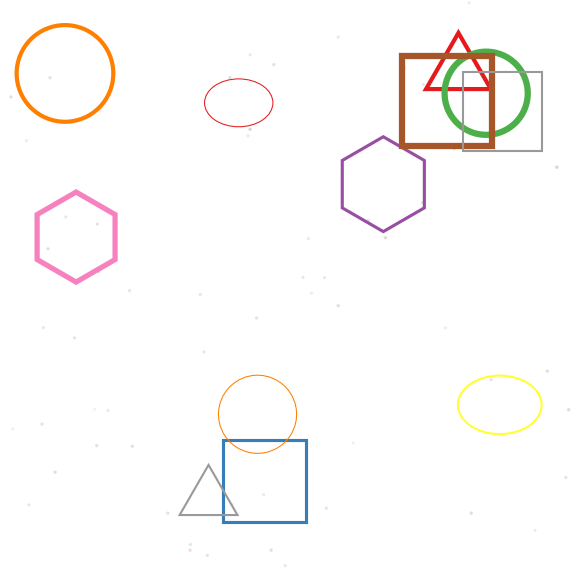[{"shape": "oval", "thickness": 0.5, "radius": 0.3, "center": [0.413, 0.821]}, {"shape": "triangle", "thickness": 2, "radius": 0.32, "center": [0.794, 0.877]}, {"shape": "square", "thickness": 1.5, "radius": 0.36, "center": [0.458, 0.166]}, {"shape": "circle", "thickness": 3, "radius": 0.36, "center": [0.842, 0.838]}, {"shape": "hexagon", "thickness": 1.5, "radius": 0.41, "center": [0.664, 0.68]}, {"shape": "circle", "thickness": 0.5, "radius": 0.34, "center": [0.446, 0.282]}, {"shape": "circle", "thickness": 2, "radius": 0.42, "center": [0.113, 0.872]}, {"shape": "oval", "thickness": 1, "radius": 0.36, "center": [0.865, 0.298]}, {"shape": "square", "thickness": 3, "radius": 0.39, "center": [0.775, 0.825]}, {"shape": "hexagon", "thickness": 2.5, "radius": 0.39, "center": [0.132, 0.589]}, {"shape": "square", "thickness": 1, "radius": 0.34, "center": [0.87, 0.805]}, {"shape": "triangle", "thickness": 1, "radius": 0.29, "center": [0.361, 0.136]}]